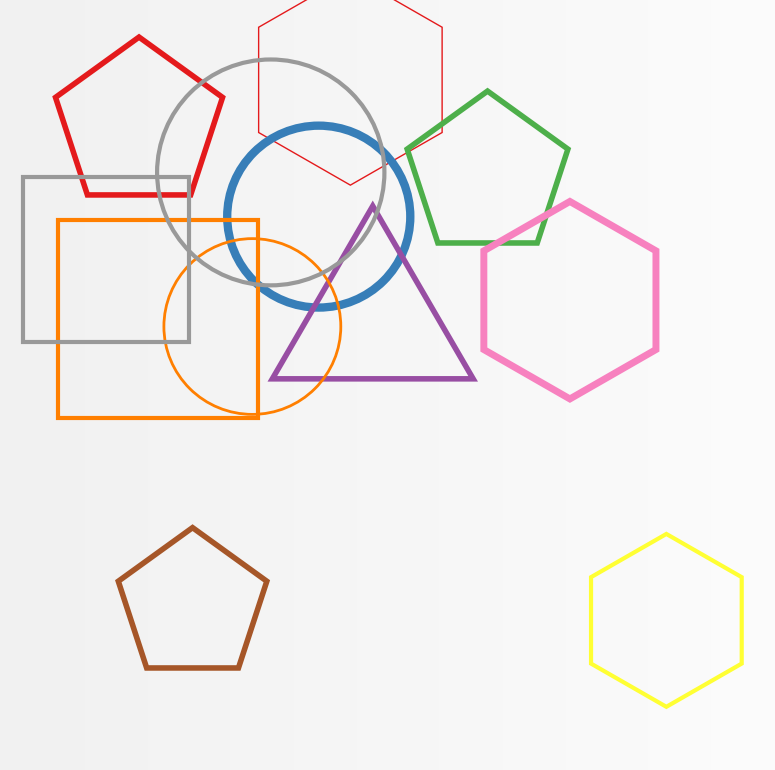[{"shape": "pentagon", "thickness": 2, "radius": 0.57, "center": [0.179, 0.839]}, {"shape": "hexagon", "thickness": 0.5, "radius": 0.68, "center": [0.452, 0.896]}, {"shape": "circle", "thickness": 3, "radius": 0.59, "center": [0.411, 0.719]}, {"shape": "pentagon", "thickness": 2, "radius": 0.55, "center": [0.629, 0.773]}, {"shape": "triangle", "thickness": 2, "radius": 0.75, "center": [0.481, 0.583]}, {"shape": "circle", "thickness": 1, "radius": 0.57, "center": [0.326, 0.576]}, {"shape": "square", "thickness": 1.5, "radius": 0.65, "center": [0.204, 0.586]}, {"shape": "hexagon", "thickness": 1.5, "radius": 0.56, "center": [0.86, 0.194]}, {"shape": "pentagon", "thickness": 2, "radius": 0.5, "center": [0.248, 0.214]}, {"shape": "hexagon", "thickness": 2.5, "radius": 0.64, "center": [0.735, 0.61]}, {"shape": "circle", "thickness": 1.5, "radius": 0.73, "center": [0.349, 0.776]}, {"shape": "square", "thickness": 1.5, "radius": 0.54, "center": [0.137, 0.663]}]